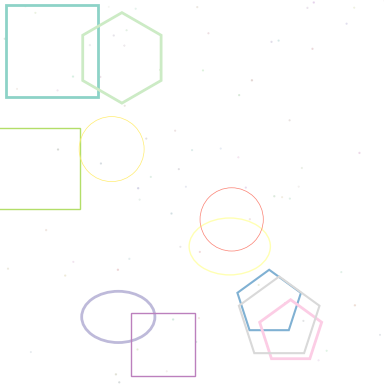[{"shape": "square", "thickness": 2, "radius": 0.6, "center": [0.135, 0.866]}, {"shape": "oval", "thickness": 1, "radius": 0.53, "center": [0.597, 0.36]}, {"shape": "oval", "thickness": 2, "radius": 0.48, "center": [0.307, 0.177]}, {"shape": "circle", "thickness": 0.5, "radius": 0.41, "center": [0.602, 0.43]}, {"shape": "pentagon", "thickness": 1.5, "radius": 0.43, "center": [0.699, 0.213]}, {"shape": "square", "thickness": 1, "radius": 0.53, "center": [0.102, 0.563]}, {"shape": "pentagon", "thickness": 2, "radius": 0.42, "center": [0.755, 0.137]}, {"shape": "pentagon", "thickness": 1.5, "radius": 0.55, "center": [0.725, 0.172]}, {"shape": "square", "thickness": 1, "radius": 0.41, "center": [0.424, 0.105]}, {"shape": "hexagon", "thickness": 2, "radius": 0.59, "center": [0.317, 0.85]}, {"shape": "circle", "thickness": 0.5, "radius": 0.42, "center": [0.29, 0.613]}]